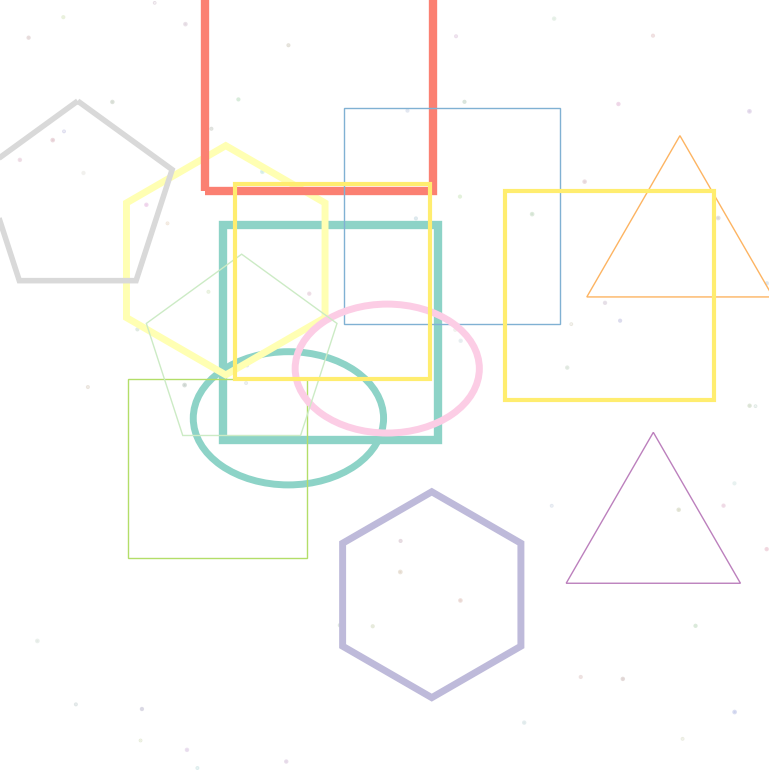[{"shape": "oval", "thickness": 2.5, "radius": 0.62, "center": [0.375, 0.457]}, {"shape": "square", "thickness": 3, "radius": 0.7, "center": [0.429, 0.568]}, {"shape": "hexagon", "thickness": 2.5, "radius": 0.74, "center": [0.293, 0.662]}, {"shape": "hexagon", "thickness": 2.5, "radius": 0.67, "center": [0.561, 0.228]}, {"shape": "square", "thickness": 3, "radius": 0.74, "center": [0.414, 0.9]}, {"shape": "square", "thickness": 0.5, "radius": 0.7, "center": [0.586, 0.719]}, {"shape": "triangle", "thickness": 0.5, "radius": 0.7, "center": [0.883, 0.684]}, {"shape": "square", "thickness": 0.5, "radius": 0.58, "center": [0.282, 0.391]}, {"shape": "oval", "thickness": 2.5, "radius": 0.6, "center": [0.503, 0.521]}, {"shape": "pentagon", "thickness": 2, "radius": 0.64, "center": [0.101, 0.74]}, {"shape": "triangle", "thickness": 0.5, "radius": 0.65, "center": [0.848, 0.308]}, {"shape": "pentagon", "thickness": 0.5, "radius": 0.65, "center": [0.314, 0.54]}, {"shape": "square", "thickness": 1.5, "radius": 0.68, "center": [0.792, 0.617]}, {"shape": "square", "thickness": 1.5, "radius": 0.63, "center": [0.432, 0.634]}]